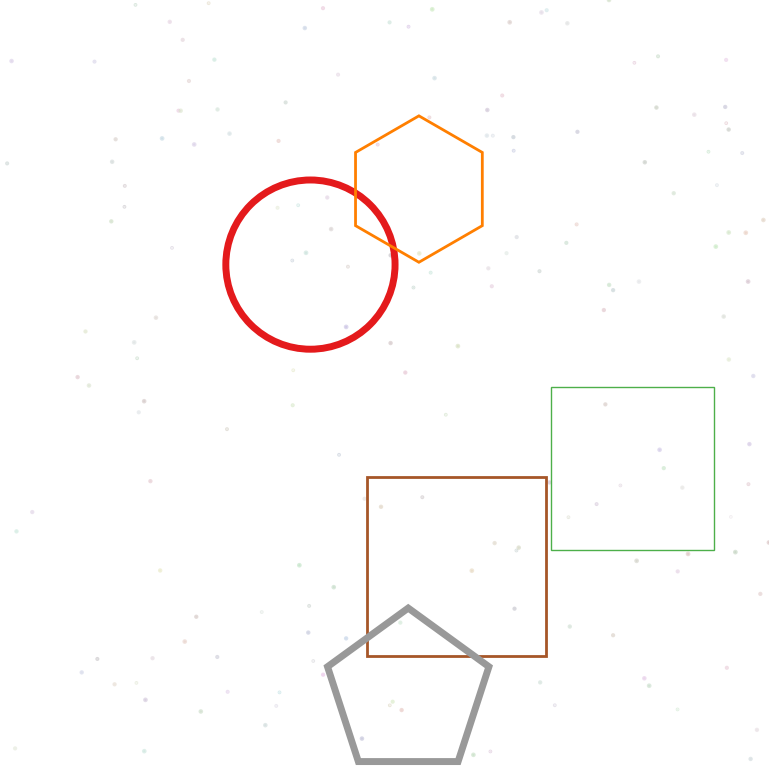[{"shape": "circle", "thickness": 2.5, "radius": 0.55, "center": [0.403, 0.656]}, {"shape": "square", "thickness": 0.5, "radius": 0.53, "center": [0.822, 0.392]}, {"shape": "hexagon", "thickness": 1, "radius": 0.48, "center": [0.544, 0.754]}, {"shape": "square", "thickness": 1, "radius": 0.58, "center": [0.593, 0.264]}, {"shape": "pentagon", "thickness": 2.5, "radius": 0.55, "center": [0.53, 0.1]}]